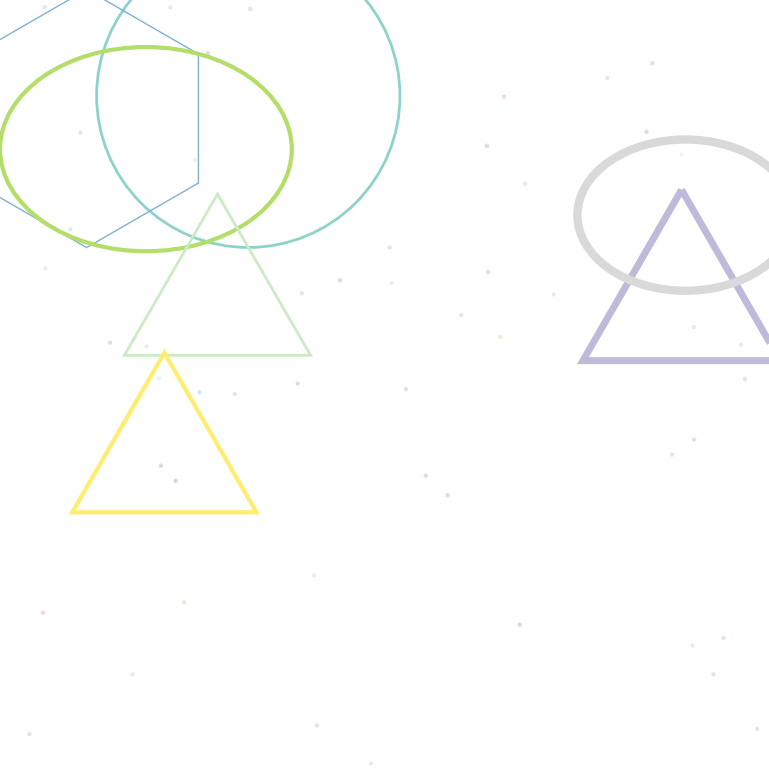[{"shape": "circle", "thickness": 1, "radius": 0.98, "center": [0.322, 0.876]}, {"shape": "triangle", "thickness": 2.5, "radius": 0.74, "center": [0.885, 0.606]}, {"shape": "hexagon", "thickness": 0.5, "radius": 0.84, "center": [0.113, 0.846]}, {"shape": "oval", "thickness": 1.5, "radius": 0.95, "center": [0.189, 0.806]}, {"shape": "oval", "thickness": 3, "radius": 0.7, "center": [0.89, 0.721]}, {"shape": "triangle", "thickness": 1, "radius": 0.7, "center": [0.282, 0.608]}, {"shape": "triangle", "thickness": 1.5, "radius": 0.69, "center": [0.213, 0.404]}]